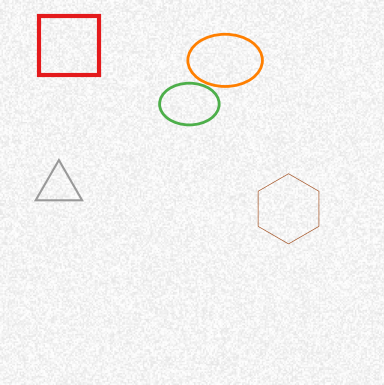[{"shape": "square", "thickness": 3, "radius": 0.38, "center": [0.179, 0.882]}, {"shape": "oval", "thickness": 2, "radius": 0.39, "center": [0.492, 0.73]}, {"shape": "oval", "thickness": 2, "radius": 0.48, "center": [0.585, 0.843]}, {"shape": "hexagon", "thickness": 0.5, "radius": 0.46, "center": [0.749, 0.458]}, {"shape": "triangle", "thickness": 1.5, "radius": 0.35, "center": [0.153, 0.515]}]